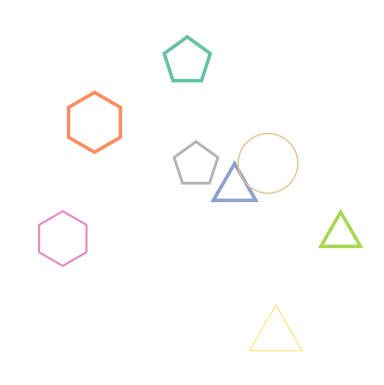[{"shape": "pentagon", "thickness": 2.5, "radius": 0.31, "center": [0.486, 0.841]}, {"shape": "hexagon", "thickness": 2.5, "radius": 0.39, "center": [0.245, 0.682]}, {"shape": "triangle", "thickness": 2.5, "radius": 0.32, "center": [0.609, 0.511]}, {"shape": "hexagon", "thickness": 1.5, "radius": 0.36, "center": [0.163, 0.38]}, {"shape": "triangle", "thickness": 2.5, "radius": 0.3, "center": [0.885, 0.39]}, {"shape": "triangle", "thickness": 0.5, "radius": 0.4, "center": [0.716, 0.128]}, {"shape": "circle", "thickness": 1, "radius": 0.39, "center": [0.696, 0.576]}, {"shape": "pentagon", "thickness": 2, "radius": 0.3, "center": [0.509, 0.573]}]